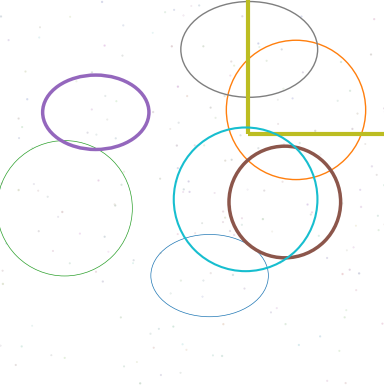[{"shape": "oval", "thickness": 0.5, "radius": 0.76, "center": [0.544, 0.284]}, {"shape": "circle", "thickness": 1, "radius": 0.9, "center": [0.769, 0.714]}, {"shape": "circle", "thickness": 0.5, "radius": 0.88, "center": [0.168, 0.459]}, {"shape": "oval", "thickness": 2.5, "radius": 0.69, "center": [0.249, 0.708]}, {"shape": "circle", "thickness": 2.5, "radius": 0.72, "center": [0.74, 0.475]}, {"shape": "oval", "thickness": 1, "radius": 0.89, "center": [0.647, 0.872]}, {"shape": "square", "thickness": 3, "radius": 0.92, "center": [0.826, 0.836]}, {"shape": "circle", "thickness": 1.5, "radius": 0.93, "center": [0.638, 0.482]}]